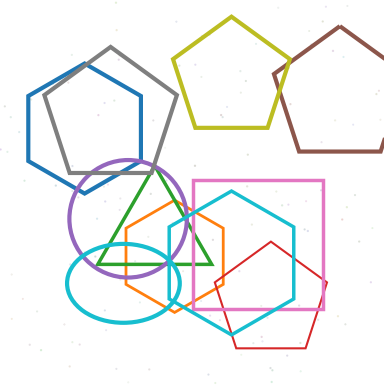[{"shape": "hexagon", "thickness": 3, "radius": 0.84, "center": [0.22, 0.666]}, {"shape": "hexagon", "thickness": 2, "radius": 0.73, "center": [0.454, 0.334]}, {"shape": "triangle", "thickness": 2.5, "radius": 0.85, "center": [0.402, 0.399]}, {"shape": "pentagon", "thickness": 1.5, "radius": 0.77, "center": [0.704, 0.219]}, {"shape": "circle", "thickness": 3, "radius": 0.76, "center": [0.333, 0.432]}, {"shape": "pentagon", "thickness": 3, "radius": 0.9, "center": [0.883, 0.752]}, {"shape": "square", "thickness": 2.5, "radius": 0.84, "center": [0.67, 0.365]}, {"shape": "pentagon", "thickness": 3, "radius": 0.9, "center": [0.287, 0.697]}, {"shape": "pentagon", "thickness": 3, "radius": 0.8, "center": [0.601, 0.797]}, {"shape": "oval", "thickness": 3, "radius": 0.73, "center": [0.321, 0.264]}, {"shape": "hexagon", "thickness": 2.5, "radius": 0.93, "center": [0.601, 0.317]}]